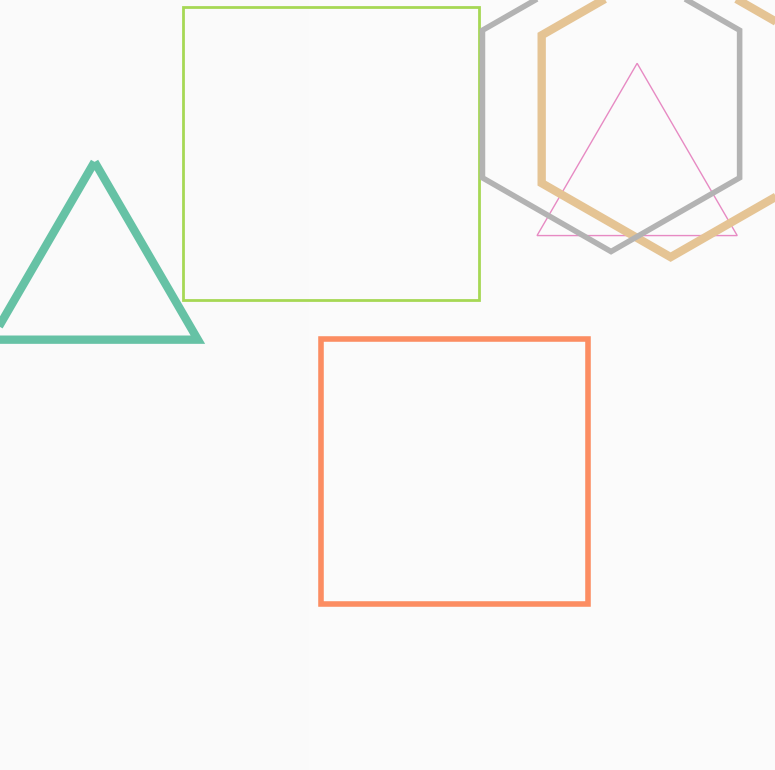[{"shape": "triangle", "thickness": 3, "radius": 0.77, "center": [0.122, 0.636]}, {"shape": "square", "thickness": 2, "radius": 0.86, "center": [0.586, 0.387]}, {"shape": "triangle", "thickness": 0.5, "radius": 0.75, "center": [0.822, 0.769]}, {"shape": "square", "thickness": 1, "radius": 0.95, "center": [0.427, 0.801]}, {"shape": "hexagon", "thickness": 3, "radius": 0.96, "center": [0.865, 0.858]}, {"shape": "hexagon", "thickness": 2, "radius": 0.96, "center": [0.788, 0.865]}]